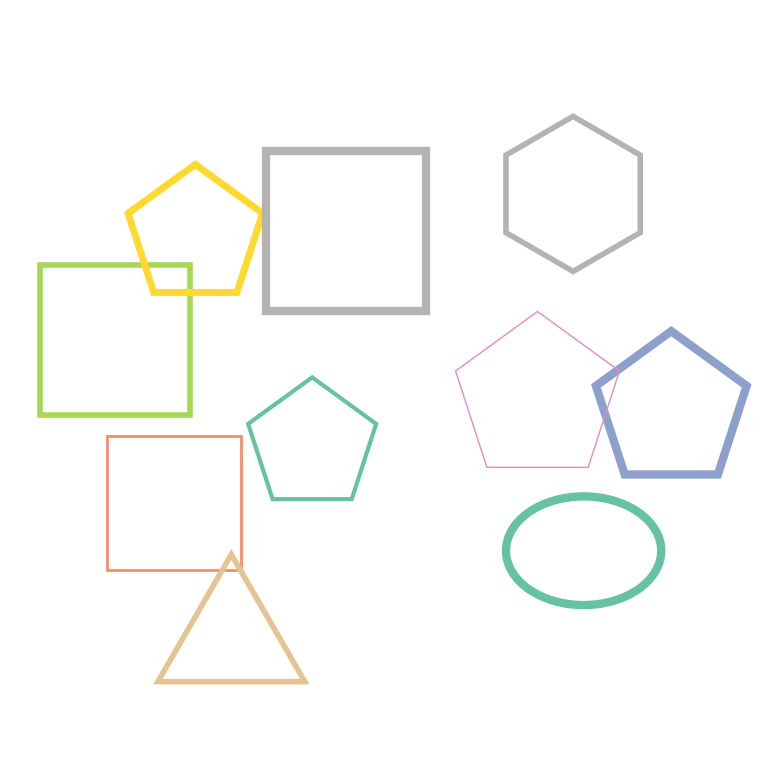[{"shape": "pentagon", "thickness": 1.5, "radius": 0.44, "center": [0.405, 0.422]}, {"shape": "oval", "thickness": 3, "radius": 0.5, "center": [0.758, 0.285]}, {"shape": "square", "thickness": 1, "radius": 0.43, "center": [0.226, 0.347]}, {"shape": "pentagon", "thickness": 3, "radius": 0.51, "center": [0.872, 0.467]}, {"shape": "pentagon", "thickness": 0.5, "radius": 0.56, "center": [0.698, 0.484]}, {"shape": "square", "thickness": 2, "radius": 0.49, "center": [0.149, 0.559]}, {"shape": "pentagon", "thickness": 2.5, "radius": 0.46, "center": [0.254, 0.695]}, {"shape": "triangle", "thickness": 2, "radius": 0.55, "center": [0.3, 0.17]}, {"shape": "square", "thickness": 3, "radius": 0.52, "center": [0.45, 0.7]}, {"shape": "hexagon", "thickness": 2, "radius": 0.5, "center": [0.744, 0.748]}]